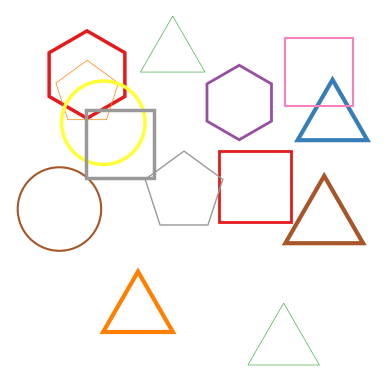[{"shape": "square", "thickness": 2, "radius": 0.46, "center": [0.662, 0.516]}, {"shape": "hexagon", "thickness": 2.5, "radius": 0.57, "center": [0.226, 0.806]}, {"shape": "triangle", "thickness": 3, "radius": 0.52, "center": [0.864, 0.688]}, {"shape": "triangle", "thickness": 0.5, "radius": 0.48, "center": [0.449, 0.861]}, {"shape": "triangle", "thickness": 0.5, "radius": 0.54, "center": [0.737, 0.106]}, {"shape": "hexagon", "thickness": 2, "radius": 0.48, "center": [0.621, 0.734]}, {"shape": "triangle", "thickness": 3, "radius": 0.52, "center": [0.358, 0.19]}, {"shape": "pentagon", "thickness": 0.5, "radius": 0.43, "center": [0.226, 0.758]}, {"shape": "circle", "thickness": 2.5, "radius": 0.54, "center": [0.268, 0.681]}, {"shape": "circle", "thickness": 1.5, "radius": 0.54, "center": [0.154, 0.457]}, {"shape": "triangle", "thickness": 3, "radius": 0.58, "center": [0.842, 0.427]}, {"shape": "square", "thickness": 1.5, "radius": 0.44, "center": [0.828, 0.812]}, {"shape": "pentagon", "thickness": 1, "radius": 0.53, "center": [0.478, 0.501]}, {"shape": "square", "thickness": 2.5, "radius": 0.44, "center": [0.312, 0.626]}]